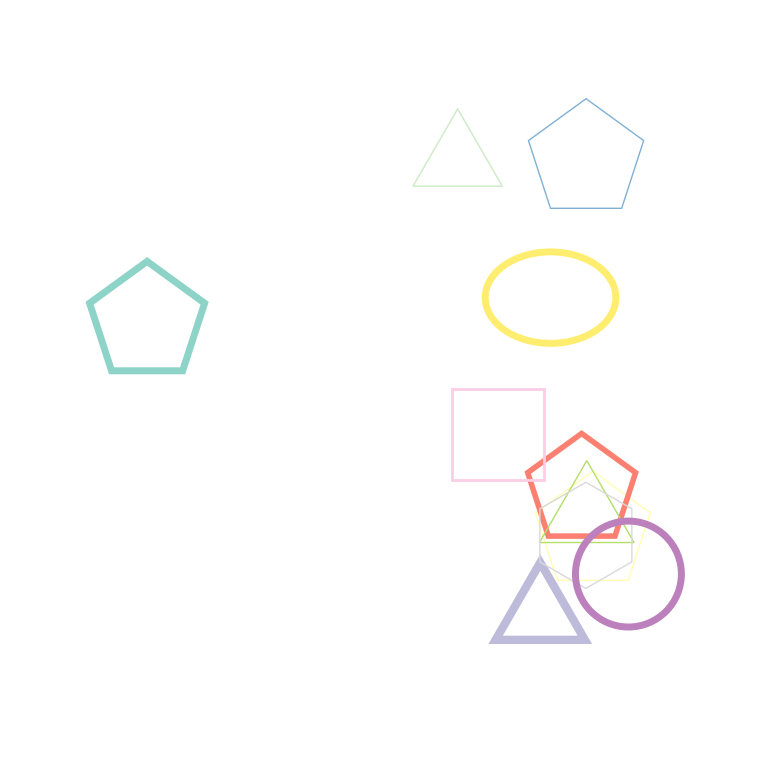[{"shape": "pentagon", "thickness": 2.5, "radius": 0.39, "center": [0.191, 0.582]}, {"shape": "pentagon", "thickness": 0.5, "radius": 0.39, "center": [0.77, 0.31]}, {"shape": "triangle", "thickness": 3, "radius": 0.33, "center": [0.702, 0.202]}, {"shape": "pentagon", "thickness": 2, "radius": 0.37, "center": [0.755, 0.363]}, {"shape": "pentagon", "thickness": 0.5, "radius": 0.39, "center": [0.761, 0.793]}, {"shape": "triangle", "thickness": 0.5, "radius": 0.35, "center": [0.762, 0.331]}, {"shape": "square", "thickness": 1, "radius": 0.3, "center": [0.647, 0.436]}, {"shape": "hexagon", "thickness": 0.5, "radius": 0.34, "center": [0.761, 0.305]}, {"shape": "circle", "thickness": 2.5, "radius": 0.34, "center": [0.816, 0.254]}, {"shape": "triangle", "thickness": 0.5, "radius": 0.33, "center": [0.594, 0.792]}, {"shape": "oval", "thickness": 2.5, "radius": 0.42, "center": [0.715, 0.613]}]